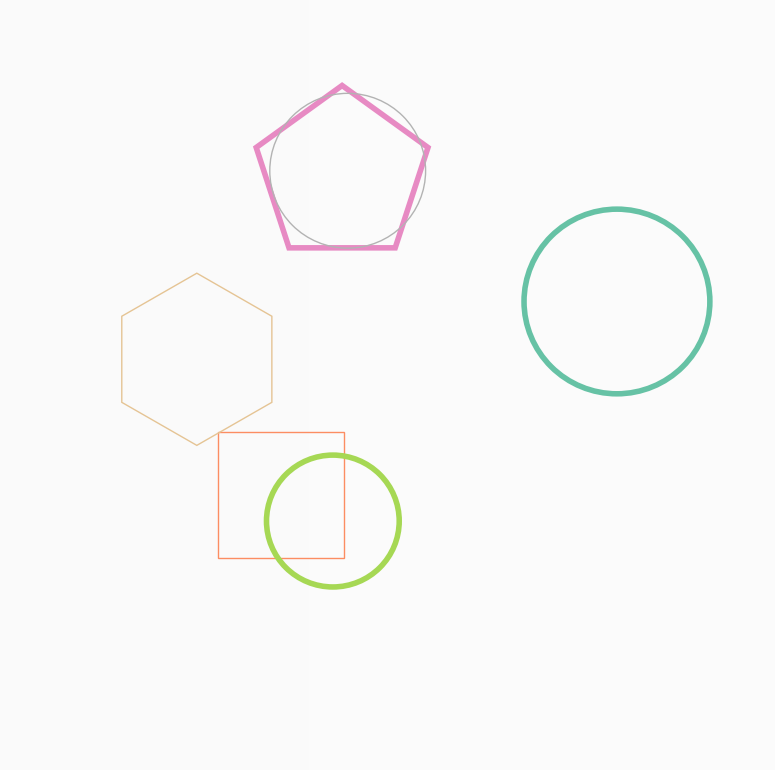[{"shape": "circle", "thickness": 2, "radius": 0.6, "center": [0.796, 0.608]}, {"shape": "square", "thickness": 0.5, "radius": 0.41, "center": [0.363, 0.357]}, {"shape": "pentagon", "thickness": 2, "radius": 0.58, "center": [0.441, 0.772]}, {"shape": "circle", "thickness": 2, "radius": 0.43, "center": [0.429, 0.323]}, {"shape": "hexagon", "thickness": 0.5, "radius": 0.56, "center": [0.254, 0.533]}, {"shape": "circle", "thickness": 0.5, "radius": 0.5, "center": [0.449, 0.778]}]